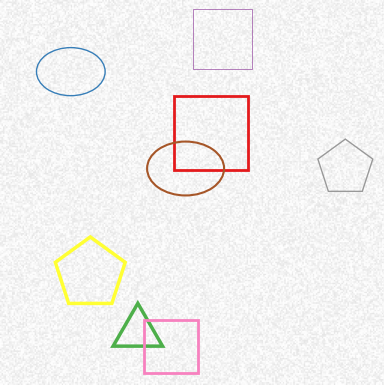[{"shape": "square", "thickness": 2, "radius": 0.48, "center": [0.548, 0.654]}, {"shape": "oval", "thickness": 1, "radius": 0.45, "center": [0.184, 0.814]}, {"shape": "triangle", "thickness": 2.5, "radius": 0.37, "center": [0.358, 0.138]}, {"shape": "square", "thickness": 0.5, "radius": 0.39, "center": [0.578, 0.899]}, {"shape": "pentagon", "thickness": 2.5, "radius": 0.48, "center": [0.234, 0.289]}, {"shape": "oval", "thickness": 1.5, "radius": 0.5, "center": [0.482, 0.562]}, {"shape": "square", "thickness": 2, "radius": 0.35, "center": [0.444, 0.1]}, {"shape": "pentagon", "thickness": 1, "radius": 0.37, "center": [0.897, 0.564]}]